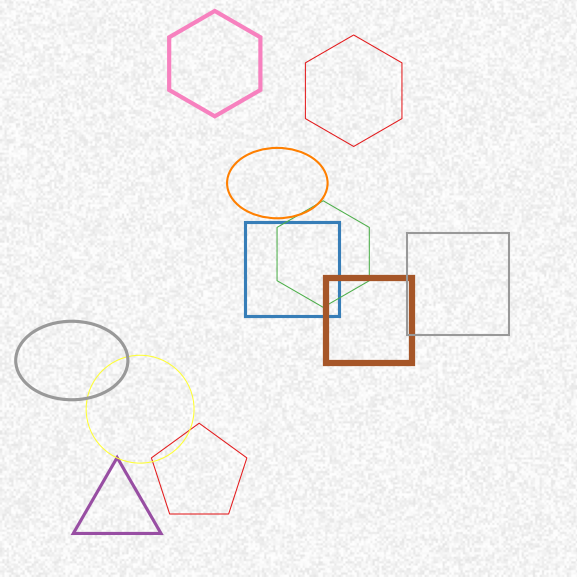[{"shape": "pentagon", "thickness": 0.5, "radius": 0.43, "center": [0.345, 0.179]}, {"shape": "hexagon", "thickness": 0.5, "radius": 0.48, "center": [0.612, 0.842]}, {"shape": "square", "thickness": 1.5, "radius": 0.41, "center": [0.506, 0.533]}, {"shape": "hexagon", "thickness": 0.5, "radius": 0.46, "center": [0.56, 0.559]}, {"shape": "triangle", "thickness": 1.5, "radius": 0.44, "center": [0.203, 0.119]}, {"shape": "oval", "thickness": 1, "radius": 0.44, "center": [0.48, 0.682]}, {"shape": "circle", "thickness": 0.5, "radius": 0.47, "center": [0.243, 0.291]}, {"shape": "square", "thickness": 3, "radius": 0.37, "center": [0.639, 0.444]}, {"shape": "hexagon", "thickness": 2, "radius": 0.46, "center": [0.372, 0.889]}, {"shape": "oval", "thickness": 1.5, "radius": 0.49, "center": [0.124, 0.375]}, {"shape": "square", "thickness": 1, "radius": 0.44, "center": [0.793, 0.508]}]